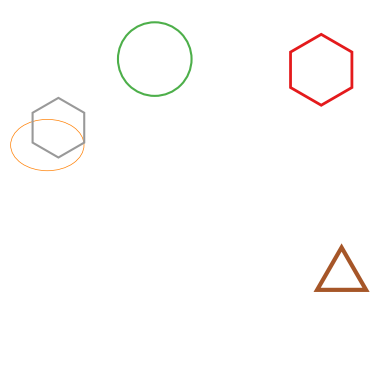[{"shape": "hexagon", "thickness": 2, "radius": 0.46, "center": [0.834, 0.819]}, {"shape": "circle", "thickness": 1.5, "radius": 0.48, "center": [0.402, 0.847]}, {"shape": "oval", "thickness": 0.5, "radius": 0.48, "center": [0.123, 0.623]}, {"shape": "triangle", "thickness": 3, "radius": 0.37, "center": [0.887, 0.284]}, {"shape": "hexagon", "thickness": 1.5, "radius": 0.39, "center": [0.152, 0.668]}]